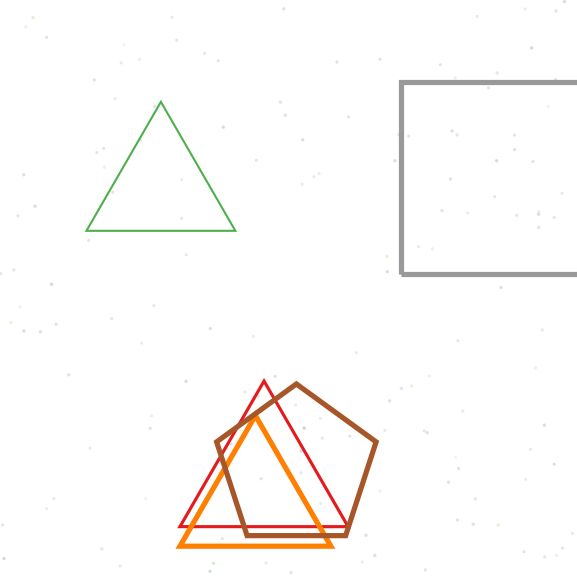[{"shape": "triangle", "thickness": 1.5, "radius": 0.84, "center": [0.457, 0.171]}, {"shape": "triangle", "thickness": 1, "radius": 0.74, "center": [0.279, 0.674]}, {"shape": "triangle", "thickness": 2.5, "radius": 0.75, "center": [0.442, 0.129]}, {"shape": "pentagon", "thickness": 2.5, "radius": 0.73, "center": [0.513, 0.189]}, {"shape": "square", "thickness": 2.5, "radius": 0.83, "center": [0.861, 0.691]}]